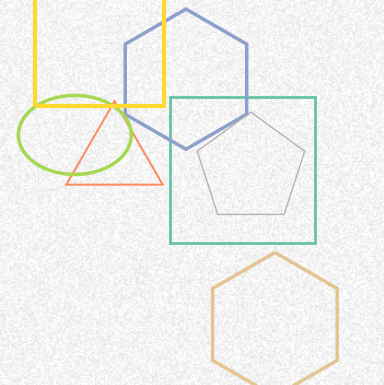[{"shape": "square", "thickness": 2, "radius": 0.95, "center": [0.63, 0.559]}, {"shape": "triangle", "thickness": 1.5, "radius": 0.72, "center": [0.297, 0.593]}, {"shape": "hexagon", "thickness": 2.5, "radius": 0.91, "center": [0.483, 0.794]}, {"shape": "oval", "thickness": 2.5, "radius": 0.73, "center": [0.194, 0.65]}, {"shape": "square", "thickness": 3, "radius": 0.84, "center": [0.259, 0.891]}, {"shape": "hexagon", "thickness": 2.5, "radius": 0.93, "center": [0.714, 0.157]}, {"shape": "pentagon", "thickness": 1, "radius": 0.73, "center": [0.652, 0.562]}]